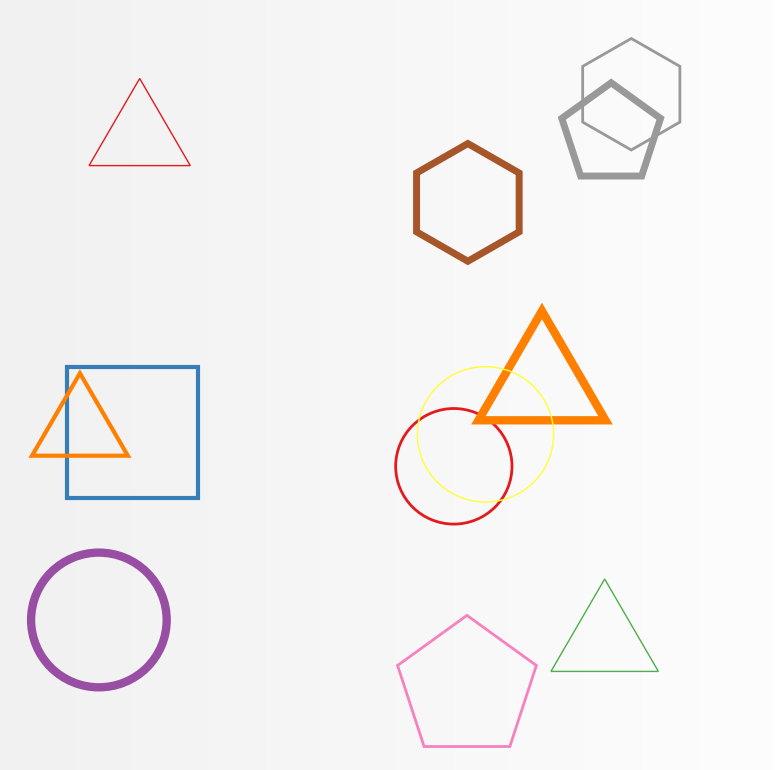[{"shape": "circle", "thickness": 1, "radius": 0.38, "center": [0.586, 0.394]}, {"shape": "triangle", "thickness": 0.5, "radius": 0.38, "center": [0.18, 0.823]}, {"shape": "square", "thickness": 1.5, "radius": 0.42, "center": [0.171, 0.438]}, {"shape": "triangle", "thickness": 0.5, "radius": 0.4, "center": [0.78, 0.168]}, {"shape": "circle", "thickness": 3, "radius": 0.44, "center": [0.128, 0.195]}, {"shape": "triangle", "thickness": 1.5, "radius": 0.36, "center": [0.103, 0.444]}, {"shape": "triangle", "thickness": 3, "radius": 0.47, "center": [0.699, 0.502]}, {"shape": "circle", "thickness": 0.5, "radius": 0.44, "center": [0.626, 0.436]}, {"shape": "hexagon", "thickness": 2.5, "radius": 0.38, "center": [0.604, 0.737]}, {"shape": "pentagon", "thickness": 1, "radius": 0.47, "center": [0.603, 0.107]}, {"shape": "hexagon", "thickness": 1, "radius": 0.36, "center": [0.815, 0.878]}, {"shape": "pentagon", "thickness": 2.5, "radius": 0.33, "center": [0.789, 0.826]}]